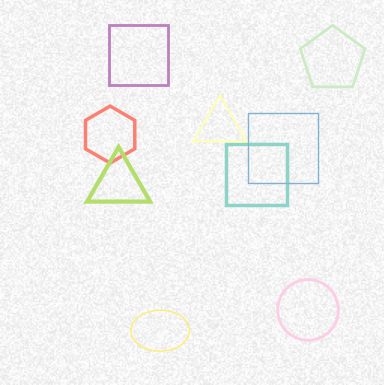[{"shape": "square", "thickness": 2.5, "radius": 0.4, "center": [0.667, 0.546]}, {"shape": "triangle", "thickness": 1.5, "radius": 0.4, "center": [0.571, 0.673]}, {"shape": "hexagon", "thickness": 2.5, "radius": 0.37, "center": [0.286, 0.65]}, {"shape": "square", "thickness": 1, "radius": 0.45, "center": [0.735, 0.615]}, {"shape": "triangle", "thickness": 3, "radius": 0.47, "center": [0.308, 0.524]}, {"shape": "circle", "thickness": 2, "radius": 0.39, "center": [0.8, 0.195]}, {"shape": "square", "thickness": 2, "radius": 0.39, "center": [0.36, 0.857]}, {"shape": "pentagon", "thickness": 2, "radius": 0.44, "center": [0.864, 0.846]}, {"shape": "oval", "thickness": 1, "radius": 0.38, "center": [0.416, 0.141]}]